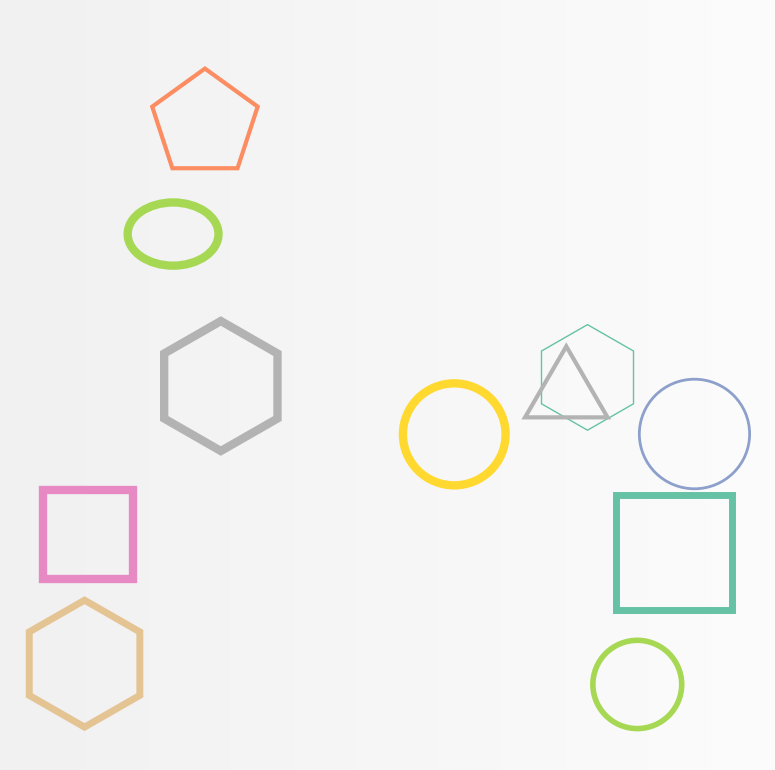[{"shape": "square", "thickness": 2.5, "radius": 0.37, "center": [0.87, 0.283]}, {"shape": "hexagon", "thickness": 0.5, "radius": 0.34, "center": [0.758, 0.51]}, {"shape": "pentagon", "thickness": 1.5, "radius": 0.36, "center": [0.264, 0.839]}, {"shape": "circle", "thickness": 1, "radius": 0.36, "center": [0.896, 0.436]}, {"shape": "square", "thickness": 3, "radius": 0.29, "center": [0.114, 0.306]}, {"shape": "circle", "thickness": 2, "radius": 0.29, "center": [0.822, 0.111]}, {"shape": "oval", "thickness": 3, "radius": 0.29, "center": [0.223, 0.696]}, {"shape": "circle", "thickness": 3, "radius": 0.33, "center": [0.586, 0.436]}, {"shape": "hexagon", "thickness": 2.5, "radius": 0.41, "center": [0.109, 0.138]}, {"shape": "triangle", "thickness": 1.5, "radius": 0.31, "center": [0.731, 0.489]}, {"shape": "hexagon", "thickness": 3, "radius": 0.42, "center": [0.285, 0.499]}]